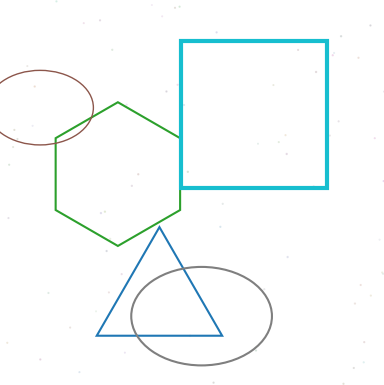[{"shape": "triangle", "thickness": 1.5, "radius": 0.94, "center": [0.414, 0.222]}, {"shape": "hexagon", "thickness": 1.5, "radius": 0.93, "center": [0.306, 0.548]}, {"shape": "oval", "thickness": 1, "radius": 0.69, "center": [0.104, 0.72]}, {"shape": "oval", "thickness": 1.5, "radius": 0.91, "center": [0.524, 0.179]}, {"shape": "square", "thickness": 3, "radius": 0.95, "center": [0.66, 0.702]}]